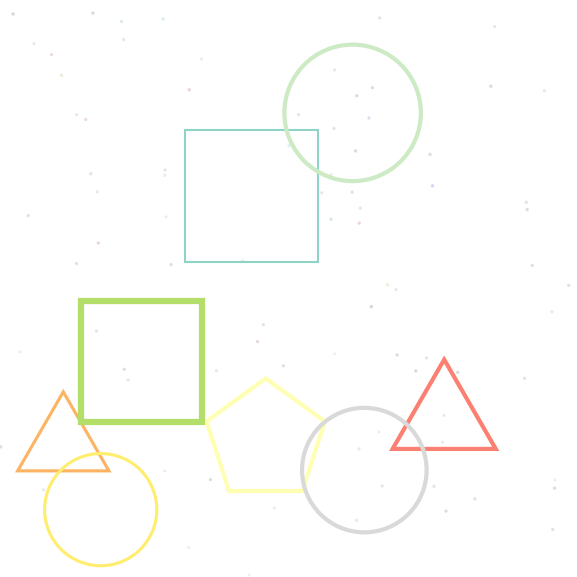[{"shape": "square", "thickness": 1, "radius": 0.57, "center": [0.436, 0.659]}, {"shape": "pentagon", "thickness": 2, "radius": 0.54, "center": [0.46, 0.236]}, {"shape": "triangle", "thickness": 2, "radius": 0.52, "center": [0.769, 0.273]}, {"shape": "triangle", "thickness": 1.5, "radius": 0.46, "center": [0.11, 0.229]}, {"shape": "square", "thickness": 3, "radius": 0.52, "center": [0.244, 0.372]}, {"shape": "circle", "thickness": 2, "radius": 0.54, "center": [0.631, 0.185]}, {"shape": "circle", "thickness": 2, "radius": 0.59, "center": [0.611, 0.804]}, {"shape": "circle", "thickness": 1.5, "radius": 0.49, "center": [0.174, 0.117]}]